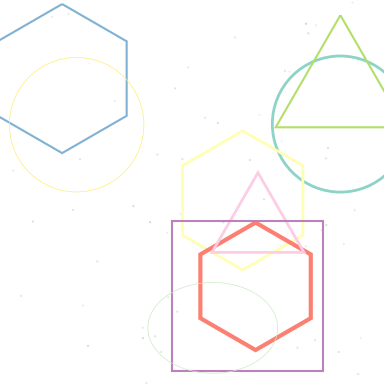[{"shape": "circle", "thickness": 2, "radius": 0.88, "center": [0.884, 0.678]}, {"shape": "hexagon", "thickness": 2, "radius": 0.9, "center": [0.63, 0.48]}, {"shape": "hexagon", "thickness": 3, "radius": 0.83, "center": [0.664, 0.256]}, {"shape": "hexagon", "thickness": 1.5, "radius": 0.97, "center": [0.161, 0.796]}, {"shape": "triangle", "thickness": 1.5, "radius": 0.97, "center": [0.884, 0.766]}, {"shape": "triangle", "thickness": 2, "radius": 0.69, "center": [0.67, 0.413]}, {"shape": "square", "thickness": 1.5, "radius": 0.98, "center": [0.643, 0.231]}, {"shape": "oval", "thickness": 0.5, "radius": 0.84, "center": [0.553, 0.148]}, {"shape": "circle", "thickness": 0.5, "radius": 0.87, "center": [0.199, 0.676]}]